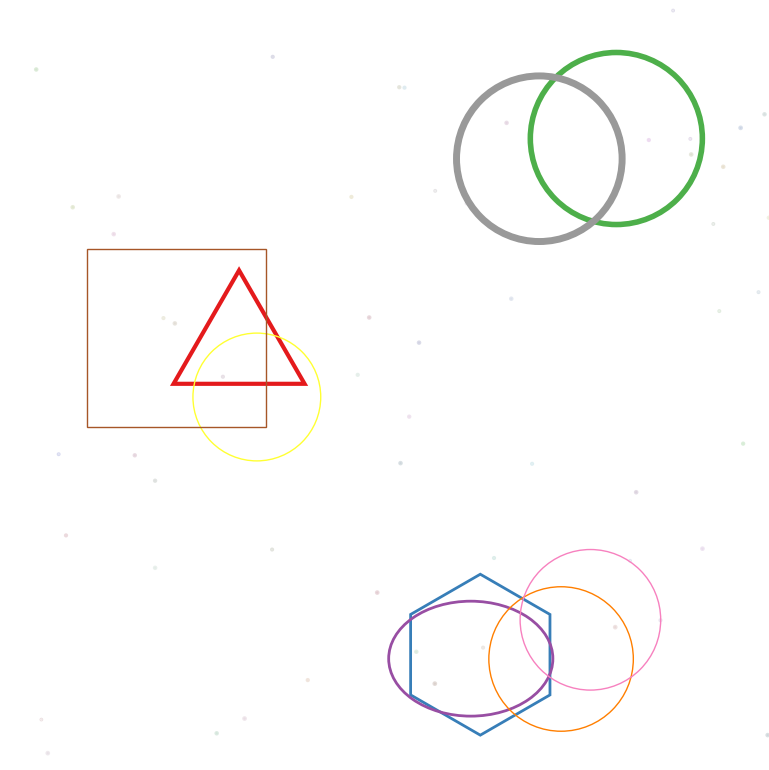[{"shape": "triangle", "thickness": 1.5, "radius": 0.49, "center": [0.31, 0.551]}, {"shape": "hexagon", "thickness": 1, "radius": 0.52, "center": [0.624, 0.15]}, {"shape": "circle", "thickness": 2, "radius": 0.56, "center": [0.8, 0.82]}, {"shape": "oval", "thickness": 1, "radius": 0.53, "center": [0.611, 0.145]}, {"shape": "circle", "thickness": 0.5, "radius": 0.47, "center": [0.729, 0.144]}, {"shape": "circle", "thickness": 0.5, "radius": 0.41, "center": [0.334, 0.484]}, {"shape": "square", "thickness": 0.5, "radius": 0.58, "center": [0.229, 0.561]}, {"shape": "circle", "thickness": 0.5, "radius": 0.46, "center": [0.767, 0.195]}, {"shape": "circle", "thickness": 2.5, "radius": 0.54, "center": [0.7, 0.794]}]